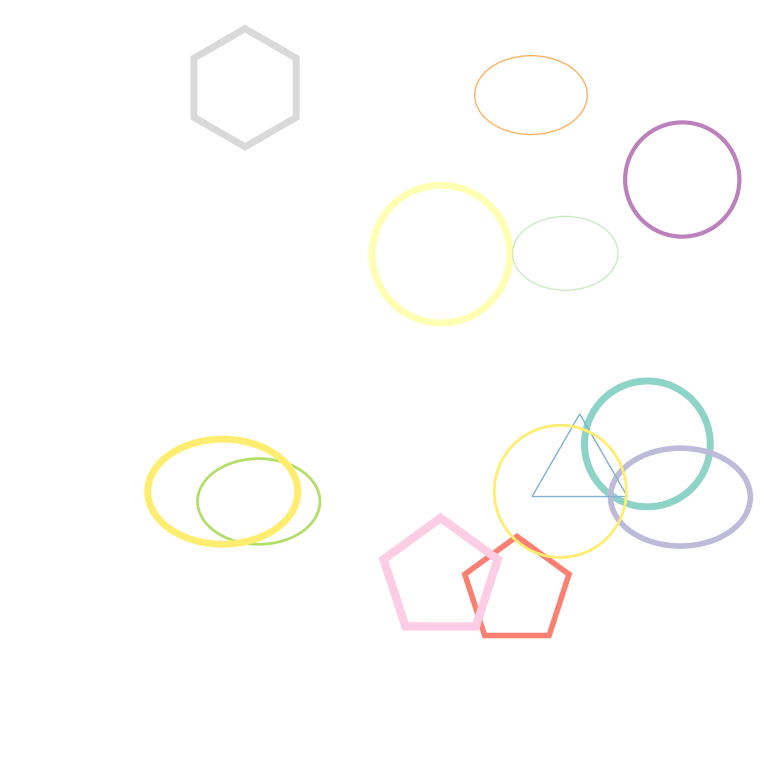[{"shape": "circle", "thickness": 2.5, "radius": 0.41, "center": [0.841, 0.423]}, {"shape": "circle", "thickness": 2.5, "radius": 0.45, "center": [0.573, 0.67]}, {"shape": "oval", "thickness": 2, "radius": 0.45, "center": [0.884, 0.354]}, {"shape": "pentagon", "thickness": 2, "radius": 0.36, "center": [0.671, 0.232]}, {"shape": "triangle", "thickness": 0.5, "radius": 0.36, "center": [0.753, 0.391]}, {"shape": "oval", "thickness": 0.5, "radius": 0.37, "center": [0.69, 0.877]}, {"shape": "oval", "thickness": 1, "radius": 0.4, "center": [0.336, 0.349]}, {"shape": "pentagon", "thickness": 3, "radius": 0.39, "center": [0.572, 0.25]}, {"shape": "hexagon", "thickness": 2.5, "radius": 0.38, "center": [0.318, 0.886]}, {"shape": "circle", "thickness": 1.5, "radius": 0.37, "center": [0.886, 0.767]}, {"shape": "oval", "thickness": 0.5, "radius": 0.34, "center": [0.734, 0.671]}, {"shape": "circle", "thickness": 1, "radius": 0.43, "center": [0.728, 0.362]}, {"shape": "oval", "thickness": 2.5, "radius": 0.49, "center": [0.289, 0.361]}]